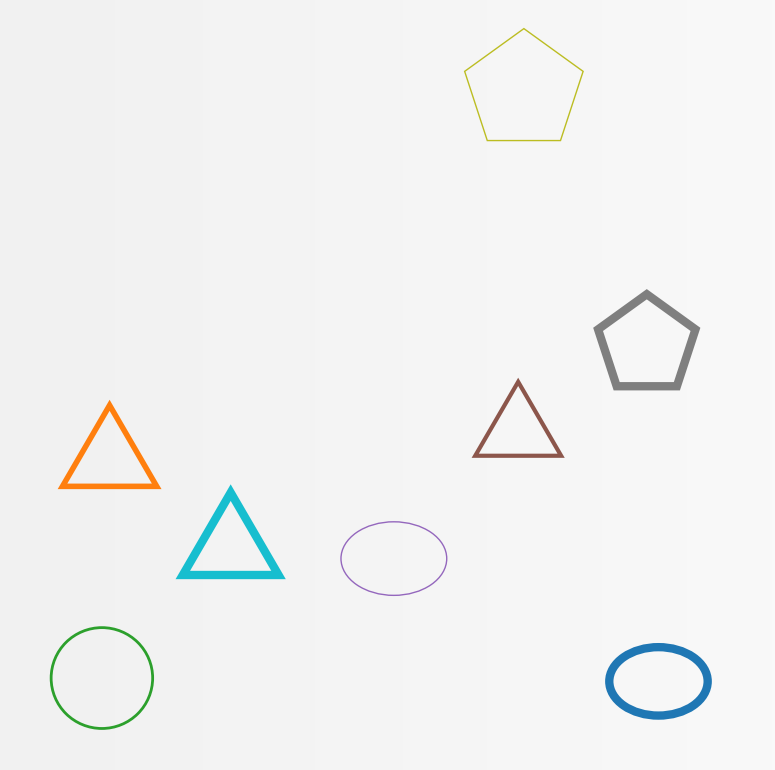[{"shape": "oval", "thickness": 3, "radius": 0.32, "center": [0.85, 0.115]}, {"shape": "triangle", "thickness": 2, "radius": 0.35, "center": [0.141, 0.403]}, {"shape": "circle", "thickness": 1, "radius": 0.33, "center": [0.131, 0.119]}, {"shape": "oval", "thickness": 0.5, "radius": 0.34, "center": [0.508, 0.275]}, {"shape": "triangle", "thickness": 1.5, "radius": 0.32, "center": [0.669, 0.44]}, {"shape": "pentagon", "thickness": 3, "radius": 0.33, "center": [0.835, 0.552]}, {"shape": "pentagon", "thickness": 0.5, "radius": 0.4, "center": [0.676, 0.882]}, {"shape": "triangle", "thickness": 3, "radius": 0.36, "center": [0.298, 0.289]}]